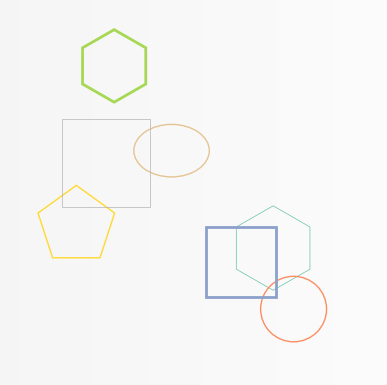[{"shape": "hexagon", "thickness": 0.5, "radius": 0.55, "center": [0.705, 0.356]}, {"shape": "circle", "thickness": 1, "radius": 0.43, "center": [0.758, 0.197]}, {"shape": "square", "thickness": 2, "radius": 0.45, "center": [0.622, 0.32]}, {"shape": "hexagon", "thickness": 2, "radius": 0.47, "center": [0.295, 0.829]}, {"shape": "pentagon", "thickness": 1, "radius": 0.52, "center": [0.197, 0.415]}, {"shape": "oval", "thickness": 1, "radius": 0.49, "center": [0.443, 0.609]}, {"shape": "square", "thickness": 0.5, "radius": 0.57, "center": [0.273, 0.577]}]